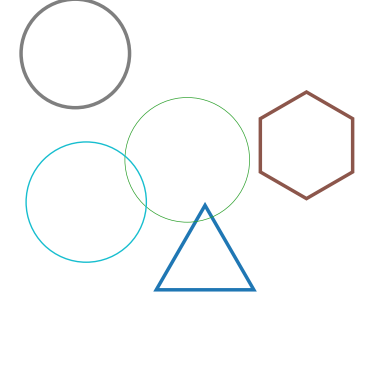[{"shape": "triangle", "thickness": 2.5, "radius": 0.73, "center": [0.533, 0.32]}, {"shape": "circle", "thickness": 0.5, "radius": 0.81, "center": [0.486, 0.585]}, {"shape": "hexagon", "thickness": 2.5, "radius": 0.69, "center": [0.796, 0.623]}, {"shape": "circle", "thickness": 2.5, "radius": 0.7, "center": [0.196, 0.861]}, {"shape": "circle", "thickness": 1, "radius": 0.78, "center": [0.224, 0.475]}]